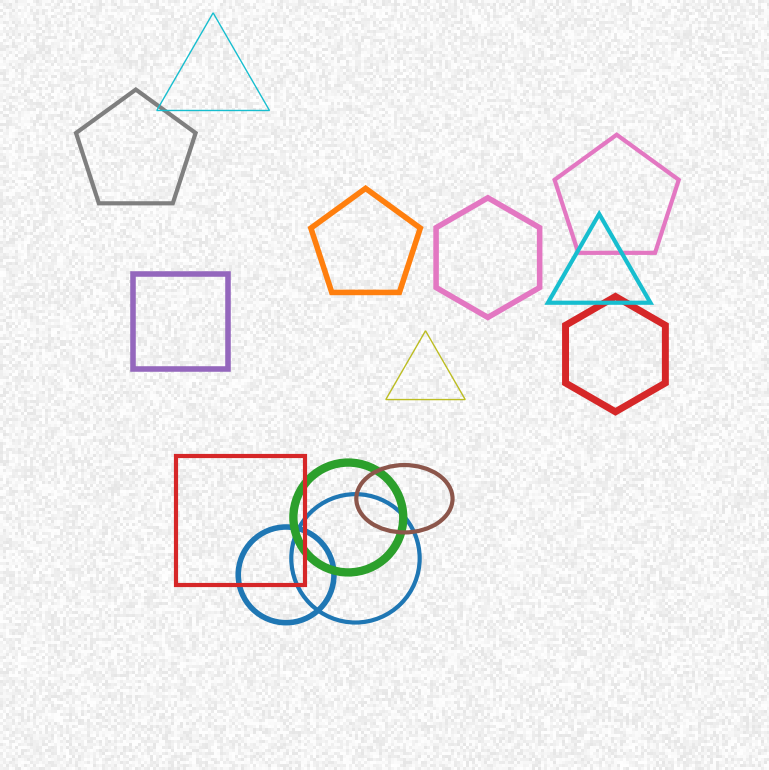[{"shape": "circle", "thickness": 1.5, "radius": 0.42, "center": [0.462, 0.275]}, {"shape": "circle", "thickness": 2, "radius": 0.31, "center": [0.372, 0.253]}, {"shape": "pentagon", "thickness": 2, "radius": 0.37, "center": [0.475, 0.681]}, {"shape": "circle", "thickness": 3, "radius": 0.36, "center": [0.452, 0.328]}, {"shape": "hexagon", "thickness": 2.5, "radius": 0.37, "center": [0.799, 0.54]}, {"shape": "square", "thickness": 1.5, "radius": 0.42, "center": [0.312, 0.324]}, {"shape": "square", "thickness": 2, "radius": 0.31, "center": [0.235, 0.582]}, {"shape": "oval", "thickness": 1.5, "radius": 0.31, "center": [0.525, 0.352]}, {"shape": "pentagon", "thickness": 1.5, "radius": 0.42, "center": [0.801, 0.74]}, {"shape": "hexagon", "thickness": 2, "radius": 0.39, "center": [0.634, 0.665]}, {"shape": "pentagon", "thickness": 1.5, "radius": 0.41, "center": [0.176, 0.802]}, {"shape": "triangle", "thickness": 0.5, "radius": 0.3, "center": [0.553, 0.511]}, {"shape": "triangle", "thickness": 1.5, "radius": 0.38, "center": [0.778, 0.645]}, {"shape": "triangle", "thickness": 0.5, "radius": 0.42, "center": [0.277, 0.899]}]